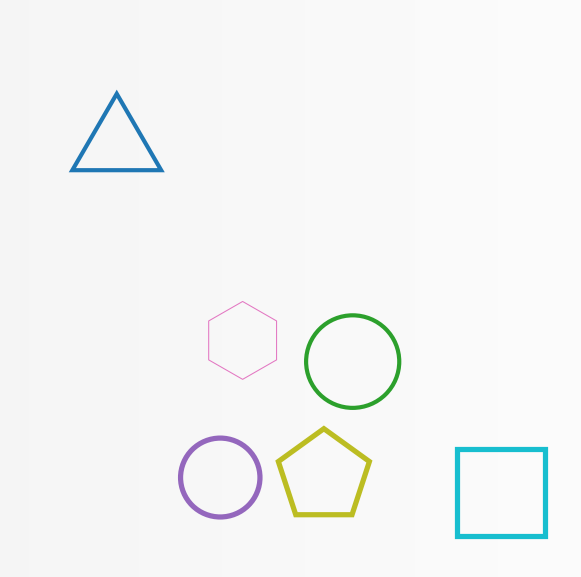[{"shape": "triangle", "thickness": 2, "radius": 0.44, "center": [0.201, 0.749]}, {"shape": "circle", "thickness": 2, "radius": 0.4, "center": [0.607, 0.373]}, {"shape": "circle", "thickness": 2.5, "radius": 0.34, "center": [0.379, 0.172]}, {"shape": "hexagon", "thickness": 0.5, "radius": 0.34, "center": [0.417, 0.41]}, {"shape": "pentagon", "thickness": 2.5, "radius": 0.41, "center": [0.557, 0.174]}, {"shape": "square", "thickness": 2.5, "radius": 0.38, "center": [0.863, 0.146]}]